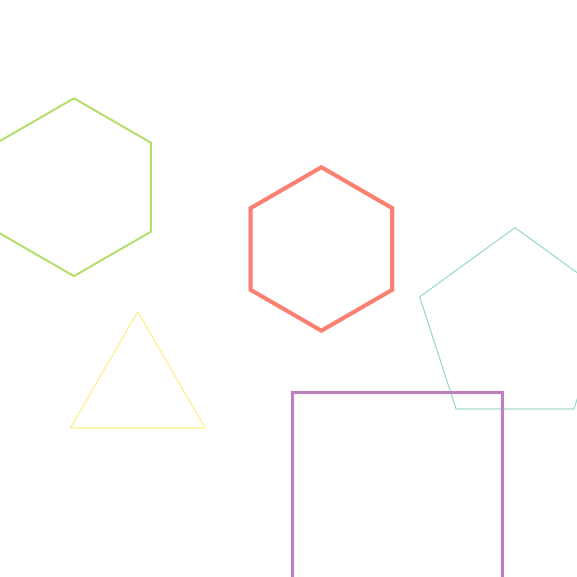[{"shape": "pentagon", "thickness": 0.5, "radius": 0.87, "center": [0.892, 0.431]}, {"shape": "hexagon", "thickness": 2, "radius": 0.71, "center": [0.557, 0.568]}, {"shape": "hexagon", "thickness": 1, "radius": 0.77, "center": [0.128, 0.675]}, {"shape": "square", "thickness": 1.5, "radius": 0.91, "center": [0.687, 0.137]}, {"shape": "triangle", "thickness": 0.5, "radius": 0.67, "center": [0.239, 0.325]}]